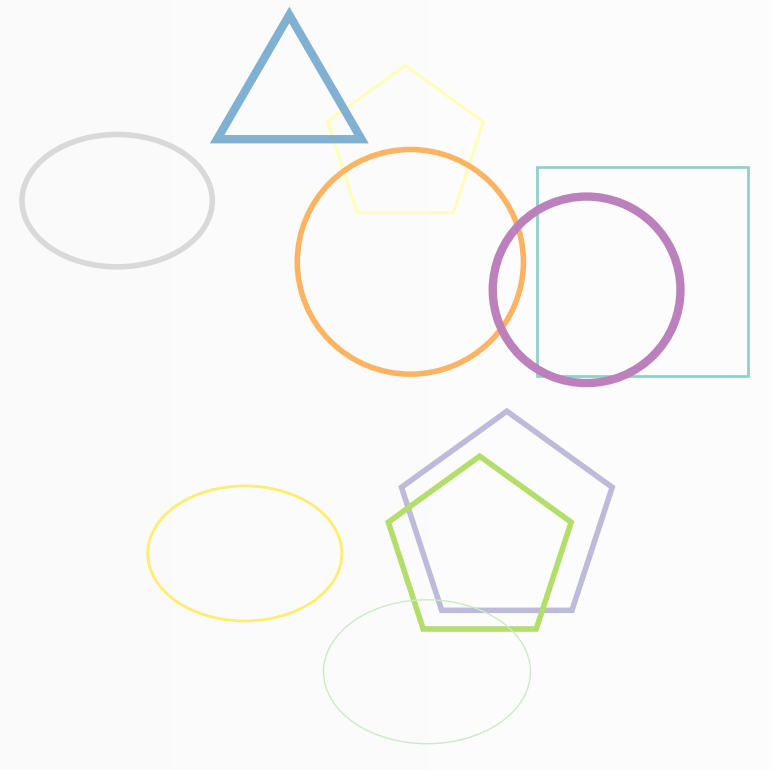[{"shape": "square", "thickness": 1, "radius": 0.68, "center": [0.83, 0.648]}, {"shape": "pentagon", "thickness": 1, "radius": 0.53, "center": [0.523, 0.809]}, {"shape": "pentagon", "thickness": 2, "radius": 0.71, "center": [0.654, 0.323]}, {"shape": "triangle", "thickness": 3, "radius": 0.54, "center": [0.373, 0.873]}, {"shape": "circle", "thickness": 2, "radius": 0.73, "center": [0.529, 0.66]}, {"shape": "pentagon", "thickness": 2, "radius": 0.62, "center": [0.619, 0.284]}, {"shape": "oval", "thickness": 2, "radius": 0.61, "center": [0.151, 0.739]}, {"shape": "circle", "thickness": 3, "radius": 0.61, "center": [0.757, 0.624]}, {"shape": "oval", "thickness": 0.5, "radius": 0.67, "center": [0.551, 0.128]}, {"shape": "oval", "thickness": 1, "radius": 0.63, "center": [0.316, 0.281]}]